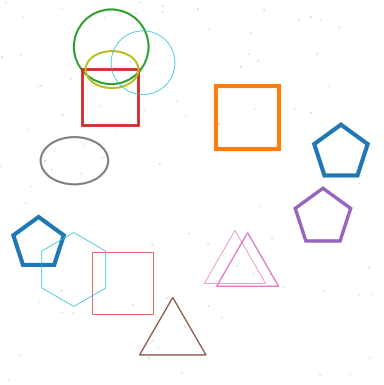[{"shape": "pentagon", "thickness": 3, "radius": 0.36, "center": [0.886, 0.603]}, {"shape": "pentagon", "thickness": 3, "radius": 0.34, "center": [0.1, 0.368]}, {"shape": "square", "thickness": 3, "radius": 0.41, "center": [0.644, 0.696]}, {"shape": "circle", "thickness": 1.5, "radius": 0.48, "center": [0.289, 0.878]}, {"shape": "square", "thickness": 2, "radius": 0.36, "center": [0.285, 0.748]}, {"shape": "square", "thickness": 0.5, "radius": 0.4, "center": [0.318, 0.265]}, {"shape": "pentagon", "thickness": 2.5, "radius": 0.38, "center": [0.839, 0.435]}, {"shape": "triangle", "thickness": 1, "radius": 0.5, "center": [0.449, 0.128]}, {"shape": "triangle", "thickness": 0.5, "radius": 0.46, "center": [0.61, 0.309]}, {"shape": "triangle", "thickness": 1, "radius": 0.46, "center": [0.643, 0.303]}, {"shape": "oval", "thickness": 1.5, "radius": 0.44, "center": [0.193, 0.583]}, {"shape": "oval", "thickness": 1.5, "radius": 0.34, "center": [0.291, 0.819]}, {"shape": "hexagon", "thickness": 0.5, "radius": 0.48, "center": [0.192, 0.3]}, {"shape": "circle", "thickness": 0.5, "radius": 0.41, "center": [0.372, 0.837]}]